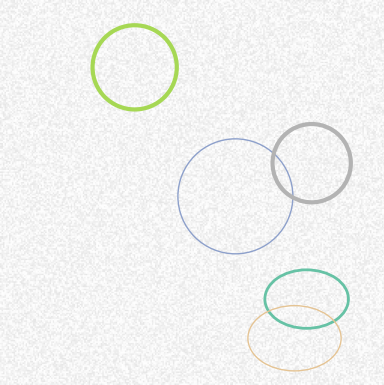[{"shape": "oval", "thickness": 2, "radius": 0.54, "center": [0.796, 0.223]}, {"shape": "circle", "thickness": 1, "radius": 0.75, "center": [0.611, 0.49]}, {"shape": "circle", "thickness": 3, "radius": 0.55, "center": [0.35, 0.825]}, {"shape": "oval", "thickness": 1, "radius": 0.61, "center": [0.765, 0.121]}, {"shape": "circle", "thickness": 3, "radius": 0.51, "center": [0.81, 0.576]}]